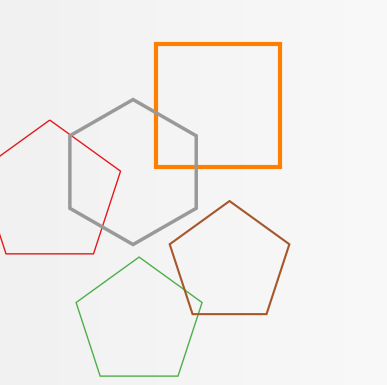[{"shape": "pentagon", "thickness": 1, "radius": 0.96, "center": [0.128, 0.496]}, {"shape": "pentagon", "thickness": 1, "radius": 0.85, "center": [0.359, 0.161]}, {"shape": "square", "thickness": 3, "radius": 0.8, "center": [0.562, 0.726]}, {"shape": "pentagon", "thickness": 1.5, "radius": 0.81, "center": [0.592, 0.315]}, {"shape": "hexagon", "thickness": 2.5, "radius": 0.94, "center": [0.343, 0.553]}]